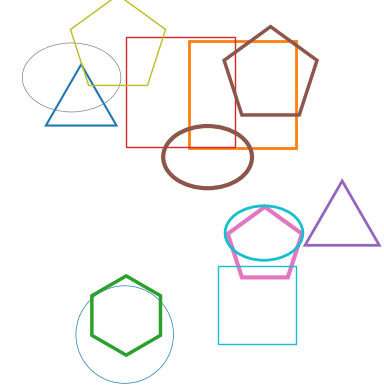[{"shape": "circle", "thickness": 0.5, "radius": 0.63, "center": [0.324, 0.131]}, {"shape": "triangle", "thickness": 1.5, "radius": 0.53, "center": [0.211, 0.727]}, {"shape": "square", "thickness": 2, "radius": 0.7, "center": [0.63, 0.754]}, {"shape": "hexagon", "thickness": 2.5, "radius": 0.51, "center": [0.328, 0.18]}, {"shape": "square", "thickness": 1, "radius": 0.71, "center": [0.469, 0.761]}, {"shape": "triangle", "thickness": 2, "radius": 0.56, "center": [0.889, 0.419]}, {"shape": "pentagon", "thickness": 2.5, "radius": 0.63, "center": [0.703, 0.804]}, {"shape": "oval", "thickness": 3, "radius": 0.58, "center": [0.539, 0.592]}, {"shape": "pentagon", "thickness": 3, "radius": 0.51, "center": [0.688, 0.361]}, {"shape": "oval", "thickness": 0.5, "radius": 0.64, "center": [0.186, 0.799]}, {"shape": "pentagon", "thickness": 1, "radius": 0.65, "center": [0.307, 0.883]}, {"shape": "oval", "thickness": 2, "radius": 0.5, "center": [0.686, 0.395]}, {"shape": "square", "thickness": 1, "radius": 0.51, "center": [0.668, 0.209]}]